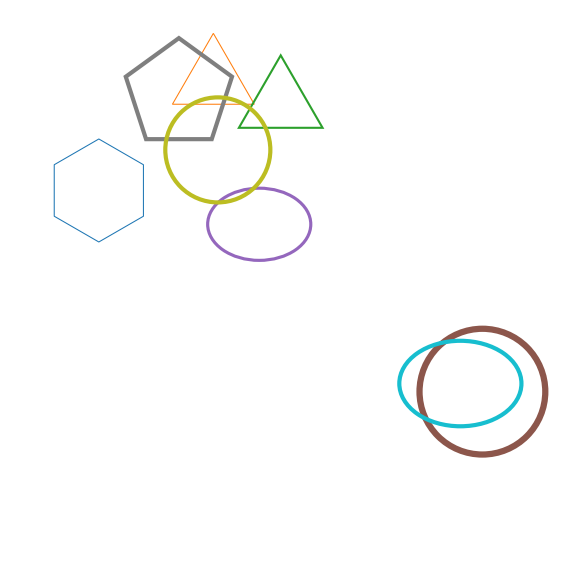[{"shape": "hexagon", "thickness": 0.5, "radius": 0.45, "center": [0.171, 0.669]}, {"shape": "triangle", "thickness": 0.5, "radius": 0.41, "center": [0.369, 0.86]}, {"shape": "triangle", "thickness": 1, "radius": 0.42, "center": [0.486, 0.82]}, {"shape": "oval", "thickness": 1.5, "radius": 0.45, "center": [0.449, 0.611]}, {"shape": "circle", "thickness": 3, "radius": 0.54, "center": [0.835, 0.321]}, {"shape": "pentagon", "thickness": 2, "radius": 0.48, "center": [0.31, 0.836]}, {"shape": "circle", "thickness": 2, "radius": 0.45, "center": [0.377, 0.74]}, {"shape": "oval", "thickness": 2, "radius": 0.53, "center": [0.797, 0.335]}]